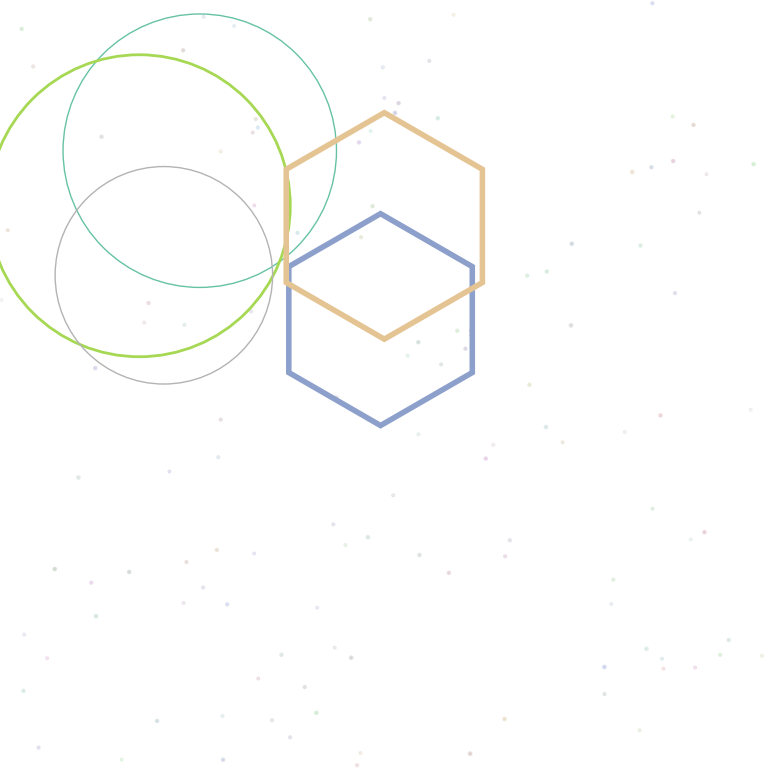[{"shape": "circle", "thickness": 0.5, "radius": 0.89, "center": [0.259, 0.804]}, {"shape": "hexagon", "thickness": 2, "radius": 0.69, "center": [0.494, 0.585]}, {"shape": "circle", "thickness": 1, "radius": 0.98, "center": [0.181, 0.733]}, {"shape": "hexagon", "thickness": 2, "radius": 0.74, "center": [0.499, 0.707]}, {"shape": "circle", "thickness": 0.5, "radius": 0.71, "center": [0.213, 0.642]}]